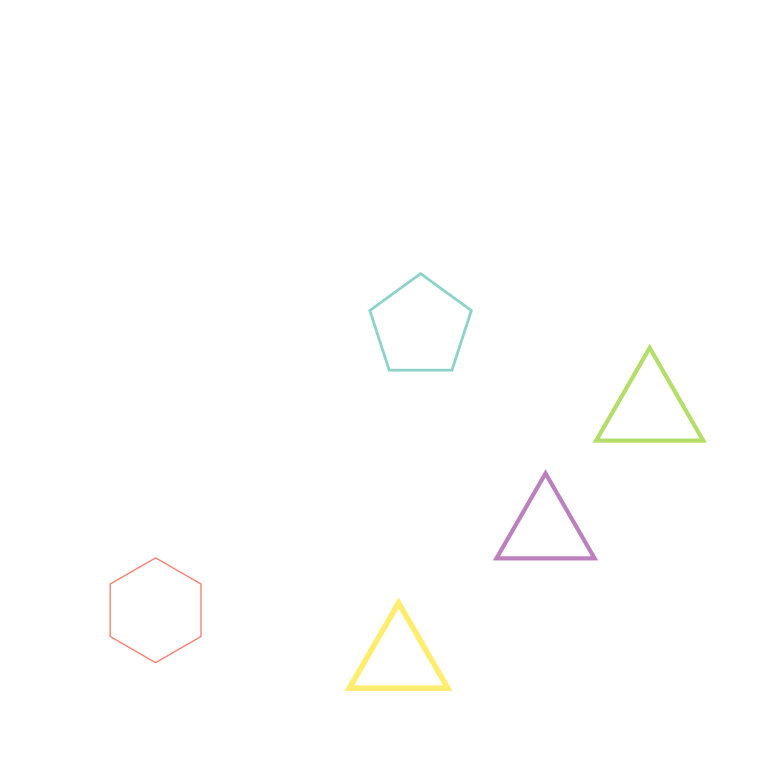[{"shape": "pentagon", "thickness": 1, "radius": 0.35, "center": [0.546, 0.575]}, {"shape": "hexagon", "thickness": 0.5, "radius": 0.34, "center": [0.202, 0.207]}, {"shape": "triangle", "thickness": 1.5, "radius": 0.4, "center": [0.844, 0.468]}, {"shape": "triangle", "thickness": 1.5, "radius": 0.37, "center": [0.708, 0.312]}, {"shape": "triangle", "thickness": 2, "radius": 0.37, "center": [0.518, 0.143]}]